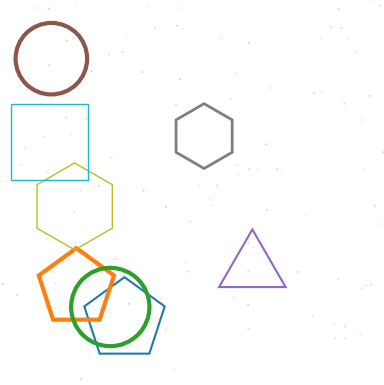[{"shape": "pentagon", "thickness": 1.5, "radius": 0.55, "center": [0.323, 0.17]}, {"shape": "pentagon", "thickness": 3, "radius": 0.51, "center": [0.198, 0.253]}, {"shape": "circle", "thickness": 3, "radius": 0.51, "center": [0.286, 0.203]}, {"shape": "triangle", "thickness": 1.5, "radius": 0.5, "center": [0.655, 0.304]}, {"shape": "circle", "thickness": 3, "radius": 0.46, "center": [0.133, 0.848]}, {"shape": "hexagon", "thickness": 2, "radius": 0.42, "center": [0.53, 0.647]}, {"shape": "hexagon", "thickness": 1, "radius": 0.56, "center": [0.194, 0.464]}, {"shape": "square", "thickness": 1, "radius": 0.5, "center": [0.129, 0.631]}]